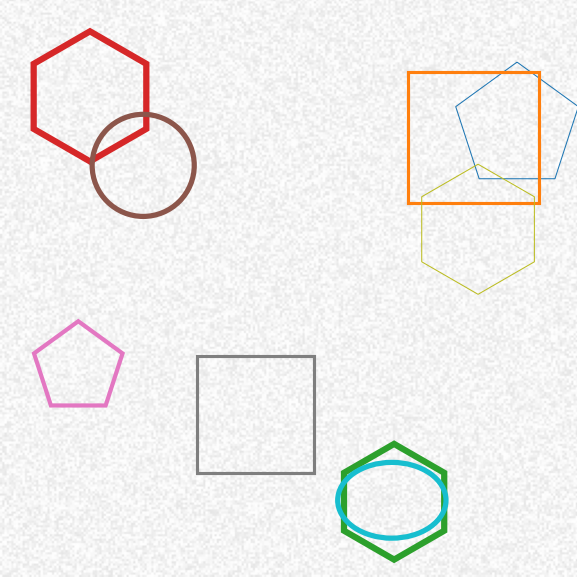[{"shape": "pentagon", "thickness": 0.5, "radius": 0.56, "center": [0.895, 0.78]}, {"shape": "square", "thickness": 1.5, "radius": 0.57, "center": [0.82, 0.761]}, {"shape": "hexagon", "thickness": 3, "radius": 0.5, "center": [0.682, 0.13]}, {"shape": "hexagon", "thickness": 3, "radius": 0.56, "center": [0.156, 0.832]}, {"shape": "circle", "thickness": 2.5, "radius": 0.44, "center": [0.248, 0.713]}, {"shape": "pentagon", "thickness": 2, "radius": 0.4, "center": [0.136, 0.362]}, {"shape": "square", "thickness": 1.5, "radius": 0.51, "center": [0.442, 0.281]}, {"shape": "hexagon", "thickness": 0.5, "radius": 0.56, "center": [0.828, 0.602]}, {"shape": "oval", "thickness": 2.5, "radius": 0.47, "center": [0.678, 0.133]}]